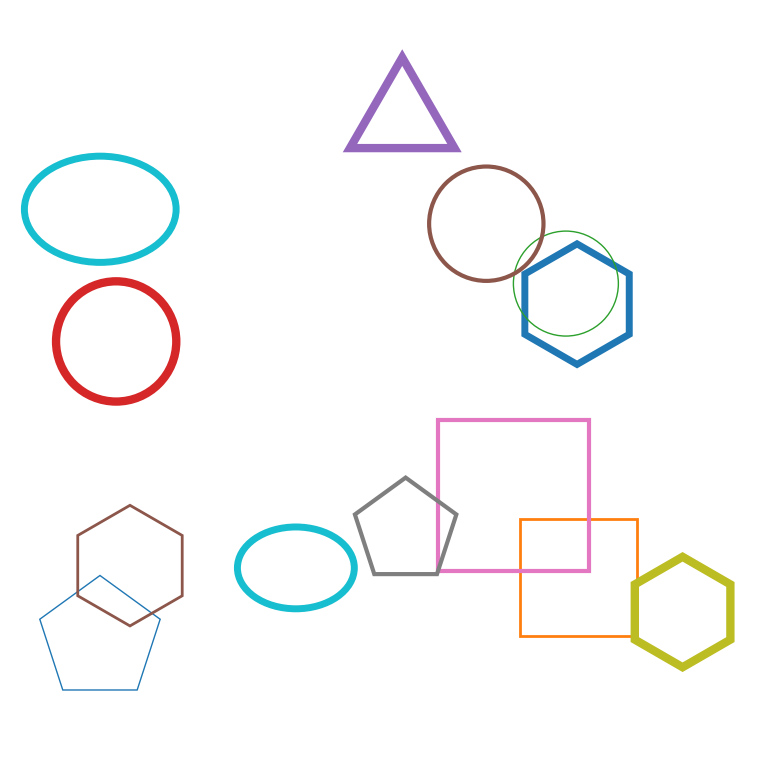[{"shape": "pentagon", "thickness": 0.5, "radius": 0.41, "center": [0.13, 0.17]}, {"shape": "hexagon", "thickness": 2.5, "radius": 0.39, "center": [0.749, 0.605]}, {"shape": "square", "thickness": 1, "radius": 0.38, "center": [0.751, 0.25]}, {"shape": "circle", "thickness": 0.5, "radius": 0.34, "center": [0.735, 0.632]}, {"shape": "circle", "thickness": 3, "radius": 0.39, "center": [0.151, 0.557]}, {"shape": "triangle", "thickness": 3, "radius": 0.39, "center": [0.522, 0.847]}, {"shape": "circle", "thickness": 1.5, "radius": 0.37, "center": [0.632, 0.709]}, {"shape": "hexagon", "thickness": 1, "radius": 0.39, "center": [0.169, 0.265]}, {"shape": "square", "thickness": 1.5, "radius": 0.49, "center": [0.667, 0.356]}, {"shape": "pentagon", "thickness": 1.5, "radius": 0.35, "center": [0.527, 0.31]}, {"shape": "hexagon", "thickness": 3, "radius": 0.36, "center": [0.886, 0.205]}, {"shape": "oval", "thickness": 2.5, "radius": 0.49, "center": [0.13, 0.728]}, {"shape": "oval", "thickness": 2.5, "radius": 0.38, "center": [0.384, 0.262]}]